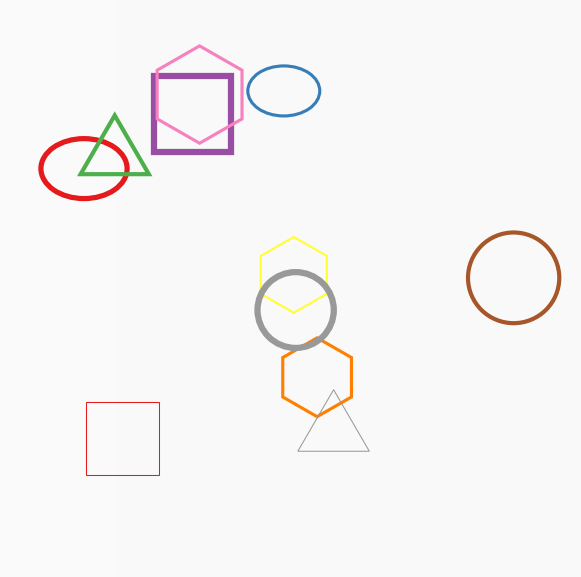[{"shape": "oval", "thickness": 2.5, "radius": 0.37, "center": [0.145, 0.707]}, {"shape": "square", "thickness": 0.5, "radius": 0.31, "center": [0.211, 0.24]}, {"shape": "oval", "thickness": 1.5, "radius": 0.31, "center": [0.488, 0.842]}, {"shape": "triangle", "thickness": 2, "radius": 0.34, "center": [0.197, 0.731]}, {"shape": "square", "thickness": 3, "radius": 0.33, "center": [0.331, 0.802]}, {"shape": "hexagon", "thickness": 1.5, "radius": 0.34, "center": [0.546, 0.346]}, {"shape": "hexagon", "thickness": 1, "radius": 0.33, "center": [0.505, 0.523]}, {"shape": "circle", "thickness": 2, "radius": 0.39, "center": [0.884, 0.518]}, {"shape": "hexagon", "thickness": 1.5, "radius": 0.42, "center": [0.343, 0.835]}, {"shape": "circle", "thickness": 3, "radius": 0.33, "center": [0.509, 0.462]}, {"shape": "triangle", "thickness": 0.5, "radius": 0.36, "center": [0.574, 0.253]}]